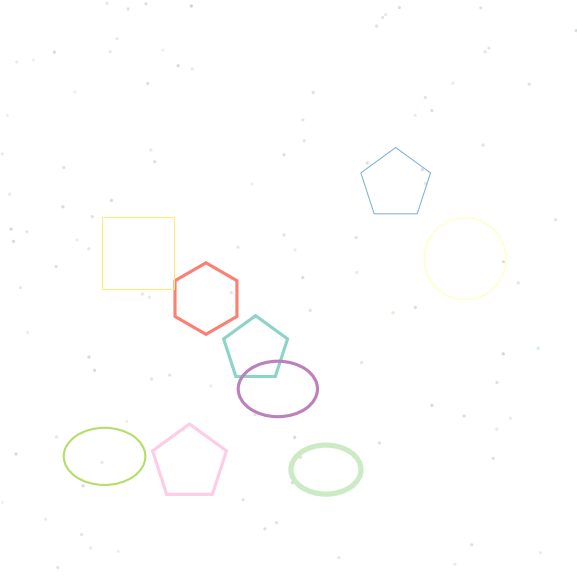[{"shape": "pentagon", "thickness": 1.5, "radius": 0.29, "center": [0.443, 0.394]}, {"shape": "circle", "thickness": 0.5, "radius": 0.35, "center": [0.805, 0.551]}, {"shape": "hexagon", "thickness": 1.5, "radius": 0.31, "center": [0.357, 0.482]}, {"shape": "pentagon", "thickness": 0.5, "radius": 0.32, "center": [0.685, 0.68]}, {"shape": "oval", "thickness": 1, "radius": 0.35, "center": [0.181, 0.209]}, {"shape": "pentagon", "thickness": 1.5, "radius": 0.34, "center": [0.328, 0.198]}, {"shape": "oval", "thickness": 1.5, "radius": 0.34, "center": [0.481, 0.326]}, {"shape": "oval", "thickness": 2.5, "radius": 0.3, "center": [0.564, 0.186]}, {"shape": "square", "thickness": 0.5, "radius": 0.31, "center": [0.239, 0.562]}]